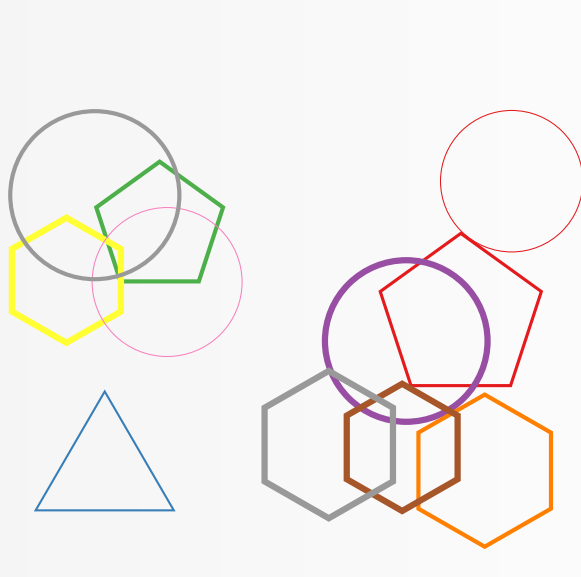[{"shape": "circle", "thickness": 0.5, "radius": 0.61, "center": [0.88, 0.685]}, {"shape": "pentagon", "thickness": 1.5, "radius": 0.73, "center": [0.793, 0.449]}, {"shape": "triangle", "thickness": 1, "radius": 0.69, "center": [0.18, 0.184]}, {"shape": "pentagon", "thickness": 2, "radius": 0.57, "center": [0.275, 0.605]}, {"shape": "circle", "thickness": 3, "radius": 0.7, "center": [0.699, 0.409]}, {"shape": "hexagon", "thickness": 2, "radius": 0.66, "center": [0.834, 0.184]}, {"shape": "hexagon", "thickness": 3, "radius": 0.54, "center": [0.114, 0.514]}, {"shape": "hexagon", "thickness": 3, "radius": 0.55, "center": [0.692, 0.224]}, {"shape": "circle", "thickness": 0.5, "radius": 0.64, "center": [0.288, 0.511]}, {"shape": "hexagon", "thickness": 3, "radius": 0.64, "center": [0.566, 0.229]}, {"shape": "circle", "thickness": 2, "radius": 0.73, "center": [0.163, 0.661]}]